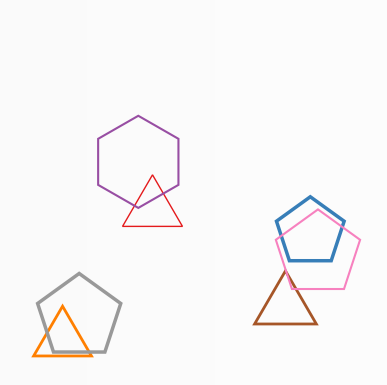[{"shape": "triangle", "thickness": 1, "radius": 0.45, "center": [0.394, 0.457]}, {"shape": "pentagon", "thickness": 2.5, "radius": 0.46, "center": [0.801, 0.397]}, {"shape": "hexagon", "thickness": 1.5, "radius": 0.6, "center": [0.357, 0.58]}, {"shape": "triangle", "thickness": 2, "radius": 0.43, "center": [0.161, 0.118]}, {"shape": "triangle", "thickness": 2, "radius": 0.46, "center": [0.737, 0.204]}, {"shape": "pentagon", "thickness": 1.5, "radius": 0.57, "center": [0.821, 0.342]}, {"shape": "pentagon", "thickness": 2.5, "radius": 0.56, "center": [0.204, 0.177]}]